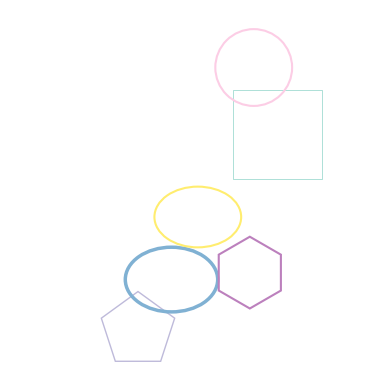[{"shape": "square", "thickness": 0.5, "radius": 0.58, "center": [0.72, 0.651]}, {"shape": "pentagon", "thickness": 1, "radius": 0.5, "center": [0.358, 0.143]}, {"shape": "oval", "thickness": 2.5, "radius": 0.6, "center": [0.445, 0.274]}, {"shape": "circle", "thickness": 1.5, "radius": 0.5, "center": [0.659, 0.825]}, {"shape": "hexagon", "thickness": 1.5, "radius": 0.47, "center": [0.649, 0.292]}, {"shape": "oval", "thickness": 1.5, "radius": 0.56, "center": [0.514, 0.436]}]